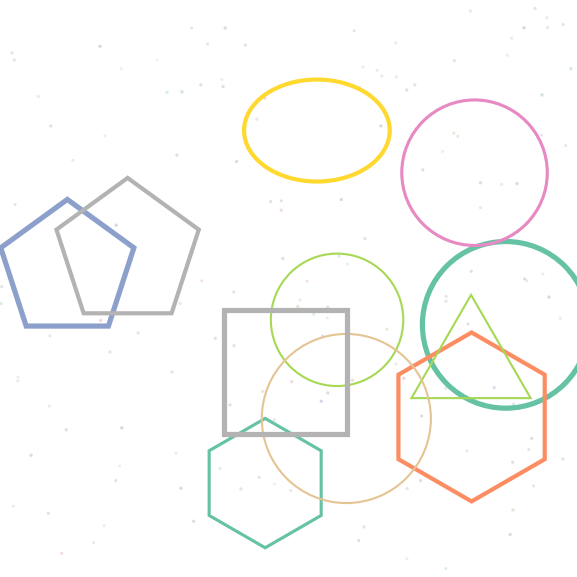[{"shape": "circle", "thickness": 2.5, "radius": 0.72, "center": [0.876, 0.437]}, {"shape": "hexagon", "thickness": 1.5, "radius": 0.56, "center": [0.459, 0.163]}, {"shape": "hexagon", "thickness": 2, "radius": 0.73, "center": [0.817, 0.277]}, {"shape": "pentagon", "thickness": 2.5, "radius": 0.61, "center": [0.117, 0.533]}, {"shape": "circle", "thickness": 1.5, "radius": 0.63, "center": [0.822, 0.7]}, {"shape": "triangle", "thickness": 1, "radius": 0.6, "center": [0.816, 0.369]}, {"shape": "circle", "thickness": 1, "radius": 0.57, "center": [0.584, 0.445]}, {"shape": "oval", "thickness": 2, "radius": 0.63, "center": [0.549, 0.773]}, {"shape": "circle", "thickness": 1, "radius": 0.73, "center": [0.6, 0.274]}, {"shape": "pentagon", "thickness": 2, "radius": 0.65, "center": [0.221, 0.561]}, {"shape": "square", "thickness": 2.5, "radius": 0.53, "center": [0.494, 0.355]}]